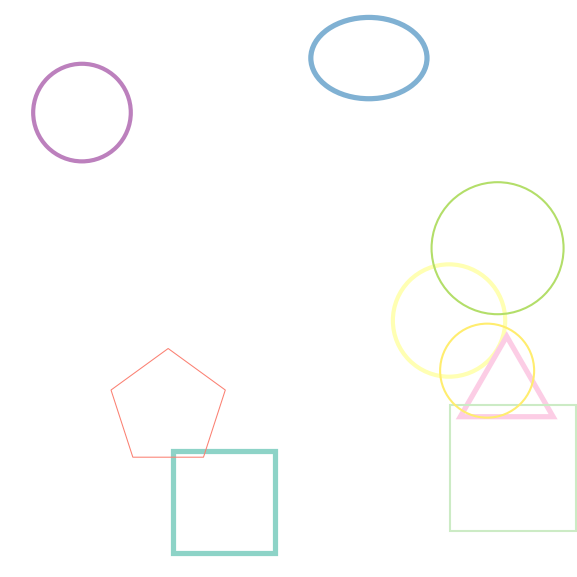[{"shape": "square", "thickness": 2.5, "radius": 0.44, "center": [0.388, 0.13]}, {"shape": "circle", "thickness": 2, "radius": 0.49, "center": [0.778, 0.444]}, {"shape": "pentagon", "thickness": 0.5, "radius": 0.52, "center": [0.291, 0.292]}, {"shape": "oval", "thickness": 2.5, "radius": 0.5, "center": [0.639, 0.899]}, {"shape": "circle", "thickness": 1, "radius": 0.57, "center": [0.862, 0.569]}, {"shape": "triangle", "thickness": 2.5, "radius": 0.46, "center": [0.877, 0.324]}, {"shape": "circle", "thickness": 2, "radius": 0.42, "center": [0.142, 0.804]}, {"shape": "square", "thickness": 1, "radius": 0.54, "center": [0.888, 0.189]}, {"shape": "circle", "thickness": 1, "radius": 0.41, "center": [0.844, 0.357]}]